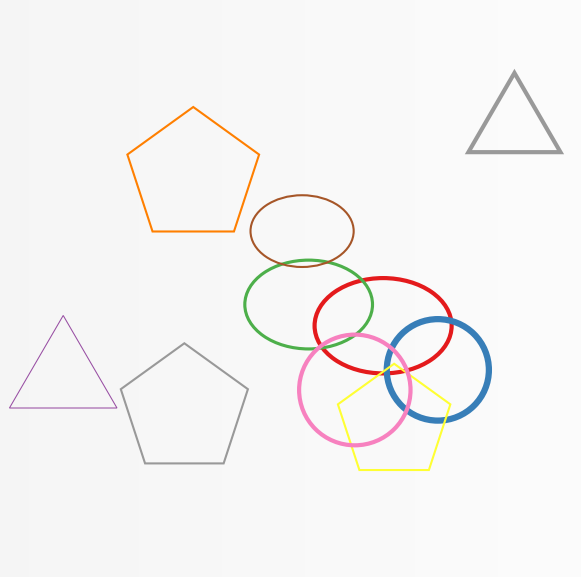[{"shape": "oval", "thickness": 2, "radius": 0.59, "center": [0.659, 0.435]}, {"shape": "circle", "thickness": 3, "radius": 0.44, "center": [0.753, 0.359]}, {"shape": "oval", "thickness": 1.5, "radius": 0.55, "center": [0.531, 0.472]}, {"shape": "triangle", "thickness": 0.5, "radius": 0.53, "center": [0.109, 0.346]}, {"shape": "pentagon", "thickness": 1, "radius": 0.6, "center": [0.332, 0.695]}, {"shape": "pentagon", "thickness": 1, "radius": 0.51, "center": [0.678, 0.268]}, {"shape": "oval", "thickness": 1, "radius": 0.44, "center": [0.52, 0.599]}, {"shape": "circle", "thickness": 2, "radius": 0.48, "center": [0.61, 0.324]}, {"shape": "pentagon", "thickness": 1, "radius": 0.57, "center": [0.317, 0.29]}, {"shape": "triangle", "thickness": 2, "radius": 0.46, "center": [0.885, 0.781]}]